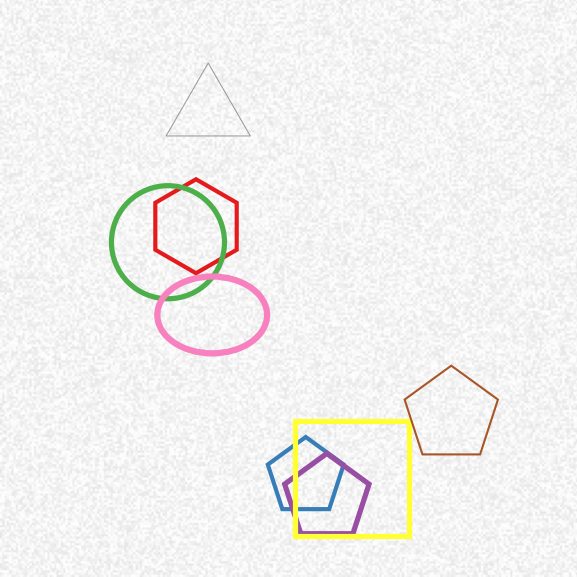[{"shape": "hexagon", "thickness": 2, "radius": 0.41, "center": [0.339, 0.607]}, {"shape": "pentagon", "thickness": 2, "radius": 0.35, "center": [0.529, 0.173]}, {"shape": "circle", "thickness": 2.5, "radius": 0.49, "center": [0.291, 0.58]}, {"shape": "pentagon", "thickness": 2.5, "radius": 0.38, "center": [0.566, 0.137]}, {"shape": "square", "thickness": 2.5, "radius": 0.49, "center": [0.609, 0.171]}, {"shape": "pentagon", "thickness": 1, "radius": 0.42, "center": [0.781, 0.281]}, {"shape": "oval", "thickness": 3, "radius": 0.48, "center": [0.367, 0.454]}, {"shape": "triangle", "thickness": 0.5, "radius": 0.42, "center": [0.361, 0.806]}]